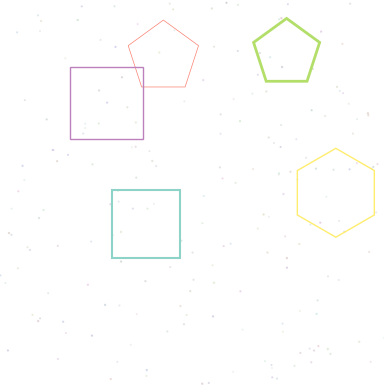[{"shape": "square", "thickness": 1.5, "radius": 0.44, "center": [0.378, 0.418]}, {"shape": "pentagon", "thickness": 0.5, "radius": 0.48, "center": [0.424, 0.852]}, {"shape": "pentagon", "thickness": 2, "radius": 0.45, "center": [0.744, 0.862]}, {"shape": "square", "thickness": 1, "radius": 0.47, "center": [0.277, 0.732]}, {"shape": "hexagon", "thickness": 1, "radius": 0.58, "center": [0.872, 0.499]}]